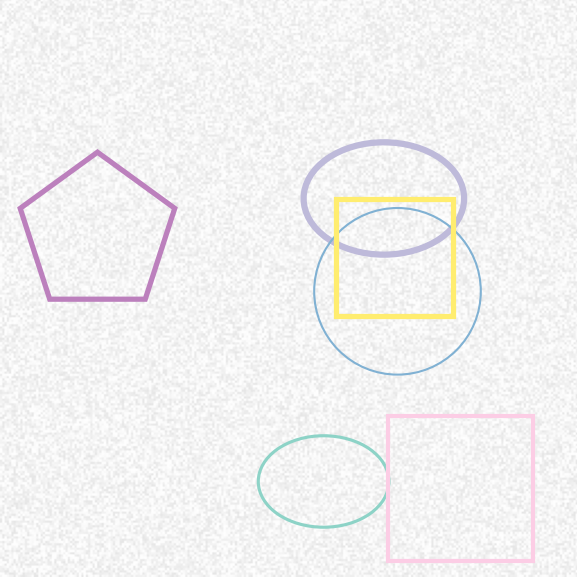[{"shape": "oval", "thickness": 1.5, "radius": 0.57, "center": [0.56, 0.165]}, {"shape": "oval", "thickness": 3, "radius": 0.69, "center": [0.665, 0.655]}, {"shape": "circle", "thickness": 1, "radius": 0.72, "center": [0.688, 0.495]}, {"shape": "square", "thickness": 2, "radius": 0.63, "center": [0.798, 0.153]}, {"shape": "pentagon", "thickness": 2.5, "radius": 0.7, "center": [0.169, 0.595]}, {"shape": "square", "thickness": 2.5, "radius": 0.51, "center": [0.683, 0.554]}]